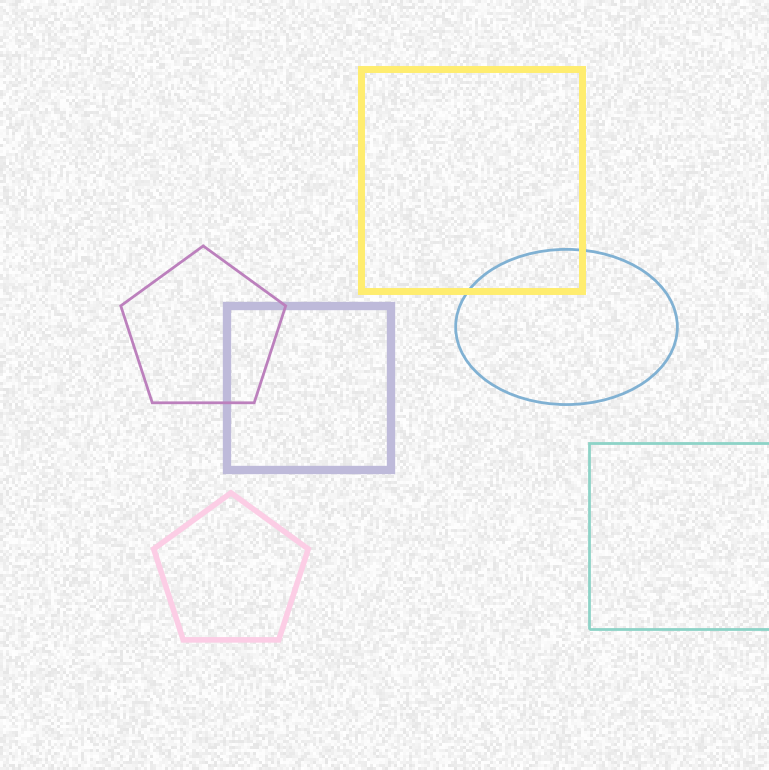[{"shape": "square", "thickness": 1, "radius": 0.6, "center": [0.886, 0.304]}, {"shape": "square", "thickness": 3, "radius": 0.53, "center": [0.401, 0.496]}, {"shape": "oval", "thickness": 1, "radius": 0.72, "center": [0.736, 0.575]}, {"shape": "pentagon", "thickness": 2, "radius": 0.53, "center": [0.3, 0.254]}, {"shape": "pentagon", "thickness": 1, "radius": 0.56, "center": [0.264, 0.568]}, {"shape": "square", "thickness": 2.5, "radius": 0.72, "center": [0.612, 0.766]}]